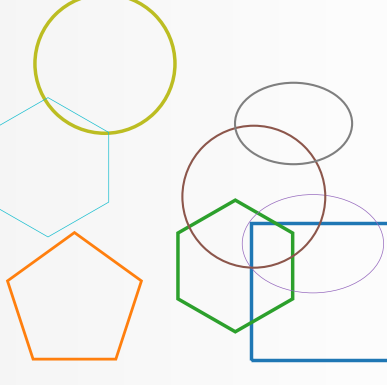[{"shape": "square", "thickness": 2.5, "radius": 0.89, "center": [0.824, 0.243]}, {"shape": "pentagon", "thickness": 2, "radius": 0.91, "center": [0.192, 0.214]}, {"shape": "hexagon", "thickness": 2.5, "radius": 0.85, "center": [0.607, 0.309]}, {"shape": "oval", "thickness": 0.5, "radius": 0.91, "center": [0.808, 0.367]}, {"shape": "circle", "thickness": 1.5, "radius": 0.92, "center": [0.655, 0.489]}, {"shape": "oval", "thickness": 1.5, "radius": 0.76, "center": [0.758, 0.679]}, {"shape": "circle", "thickness": 2.5, "radius": 0.9, "center": [0.271, 0.835]}, {"shape": "hexagon", "thickness": 0.5, "radius": 0.9, "center": [0.124, 0.566]}]